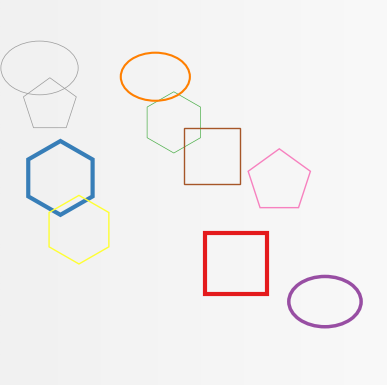[{"shape": "square", "thickness": 3, "radius": 0.4, "center": [0.609, 0.316]}, {"shape": "hexagon", "thickness": 3, "radius": 0.48, "center": [0.156, 0.538]}, {"shape": "hexagon", "thickness": 0.5, "radius": 0.4, "center": [0.449, 0.682]}, {"shape": "oval", "thickness": 2.5, "radius": 0.47, "center": [0.839, 0.217]}, {"shape": "oval", "thickness": 1.5, "radius": 0.45, "center": [0.401, 0.801]}, {"shape": "hexagon", "thickness": 1, "radius": 0.45, "center": [0.204, 0.403]}, {"shape": "square", "thickness": 1, "radius": 0.36, "center": [0.547, 0.594]}, {"shape": "pentagon", "thickness": 1, "radius": 0.42, "center": [0.721, 0.529]}, {"shape": "oval", "thickness": 0.5, "radius": 0.5, "center": [0.102, 0.824]}, {"shape": "pentagon", "thickness": 0.5, "radius": 0.36, "center": [0.129, 0.726]}]